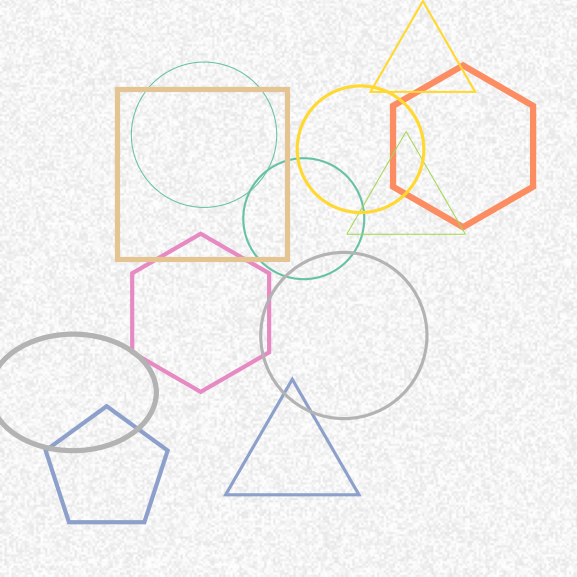[{"shape": "circle", "thickness": 0.5, "radius": 0.63, "center": [0.353, 0.766]}, {"shape": "circle", "thickness": 1, "radius": 0.52, "center": [0.526, 0.62]}, {"shape": "hexagon", "thickness": 3, "radius": 0.7, "center": [0.802, 0.746]}, {"shape": "triangle", "thickness": 1.5, "radius": 0.67, "center": [0.506, 0.209]}, {"shape": "pentagon", "thickness": 2, "radius": 0.56, "center": [0.185, 0.185]}, {"shape": "hexagon", "thickness": 2, "radius": 0.68, "center": [0.347, 0.457]}, {"shape": "triangle", "thickness": 0.5, "radius": 0.59, "center": [0.703, 0.653]}, {"shape": "circle", "thickness": 1.5, "radius": 0.55, "center": [0.624, 0.741]}, {"shape": "triangle", "thickness": 1, "radius": 0.52, "center": [0.732, 0.892]}, {"shape": "square", "thickness": 2.5, "radius": 0.73, "center": [0.35, 0.698]}, {"shape": "oval", "thickness": 2.5, "radius": 0.72, "center": [0.127, 0.32]}, {"shape": "circle", "thickness": 1.5, "radius": 0.72, "center": [0.595, 0.418]}]